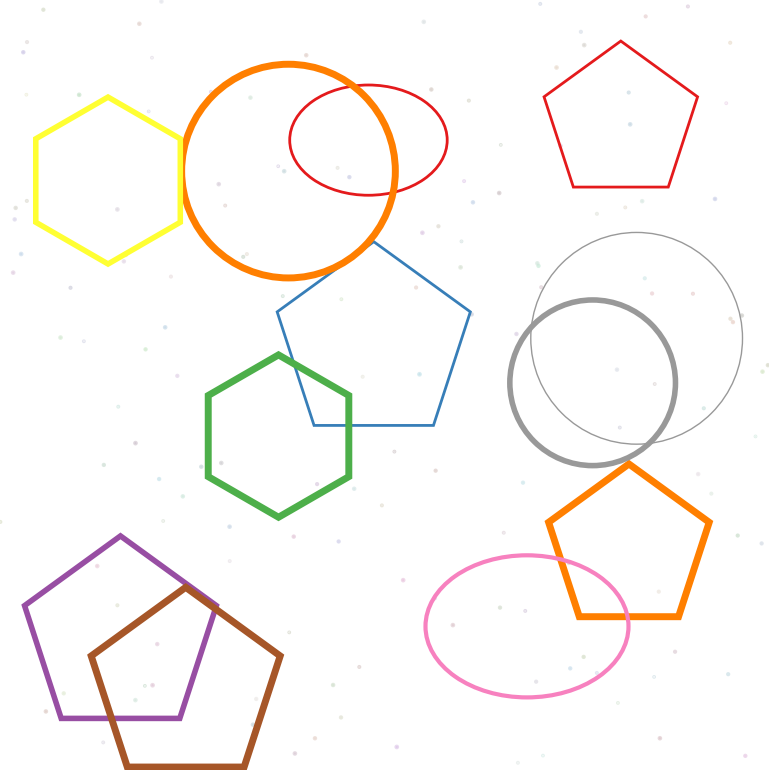[{"shape": "pentagon", "thickness": 1, "radius": 0.52, "center": [0.806, 0.842]}, {"shape": "oval", "thickness": 1, "radius": 0.51, "center": [0.479, 0.818]}, {"shape": "pentagon", "thickness": 1, "radius": 0.66, "center": [0.485, 0.554]}, {"shape": "hexagon", "thickness": 2.5, "radius": 0.53, "center": [0.362, 0.434]}, {"shape": "pentagon", "thickness": 2, "radius": 0.65, "center": [0.156, 0.173]}, {"shape": "pentagon", "thickness": 2.5, "radius": 0.55, "center": [0.817, 0.288]}, {"shape": "circle", "thickness": 2.5, "radius": 0.69, "center": [0.375, 0.778]}, {"shape": "hexagon", "thickness": 2, "radius": 0.54, "center": [0.14, 0.766]}, {"shape": "pentagon", "thickness": 2.5, "radius": 0.65, "center": [0.241, 0.108]}, {"shape": "oval", "thickness": 1.5, "radius": 0.66, "center": [0.684, 0.187]}, {"shape": "circle", "thickness": 0.5, "radius": 0.69, "center": [0.827, 0.561]}, {"shape": "circle", "thickness": 2, "radius": 0.54, "center": [0.77, 0.503]}]